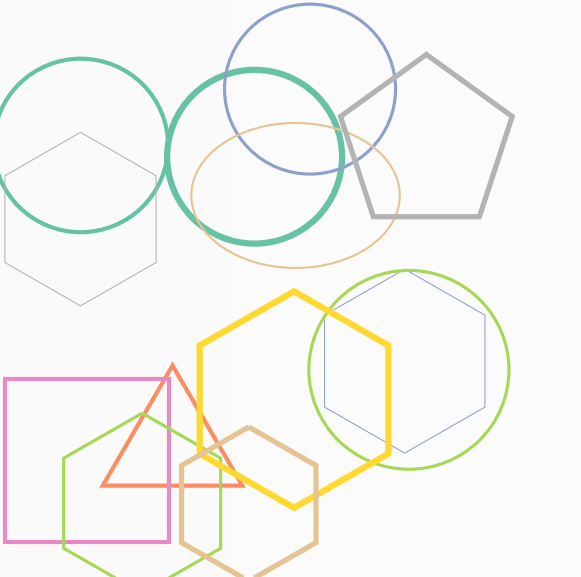[{"shape": "circle", "thickness": 2, "radius": 0.75, "center": [0.139, 0.747]}, {"shape": "circle", "thickness": 3, "radius": 0.75, "center": [0.438, 0.728]}, {"shape": "triangle", "thickness": 2, "radius": 0.69, "center": [0.297, 0.228]}, {"shape": "circle", "thickness": 1.5, "radius": 0.74, "center": [0.533, 0.845]}, {"shape": "hexagon", "thickness": 0.5, "radius": 0.8, "center": [0.696, 0.374]}, {"shape": "square", "thickness": 2, "radius": 0.7, "center": [0.15, 0.202]}, {"shape": "hexagon", "thickness": 1.5, "radius": 0.78, "center": [0.245, 0.128]}, {"shape": "circle", "thickness": 1.5, "radius": 0.86, "center": [0.703, 0.359]}, {"shape": "hexagon", "thickness": 3, "radius": 0.94, "center": [0.506, 0.307]}, {"shape": "hexagon", "thickness": 2.5, "radius": 0.67, "center": [0.428, 0.126]}, {"shape": "oval", "thickness": 1, "radius": 0.9, "center": [0.508, 0.661]}, {"shape": "pentagon", "thickness": 2.5, "radius": 0.78, "center": [0.734, 0.749]}, {"shape": "hexagon", "thickness": 0.5, "radius": 0.75, "center": [0.139, 0.62]}]